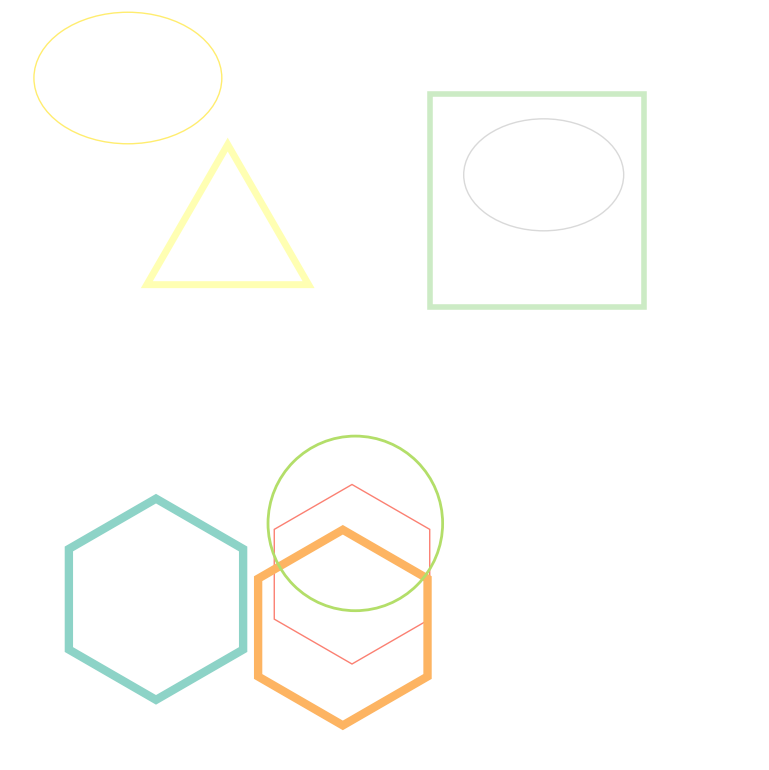[{"shape": "hexagon", "thickness": 3, "radius": 0.65, "center": [0.203, 0.222]}, {"shape": "triangle", "thickness": 2.5, "radius": 0.61, "center": [0.296, 0.691]}, {"shape": "hexagon", "thickness": 0.5, "radius": 0.58, "center": [0.457, 0.254]}, {"shape": "hexagon", "thickness": 3, "radius": 0.64, "center": [0.445, 0.185]}, {"shape": "circle", "thickness": 1, "radius": 0.57, "center": [0.461, 0.32]}, {"shape": "oval", "thickness": 0.5, "radius": 0.52, "center": [0.706, 0.773]}, {"shape": "square", "thickness": 2, "radius": 0.69, "center": [0.697, 0.74]}, {"shape": "oval", "thickness": 0.5, "radius": 0.61, "center": [0.166, 0.899]}]